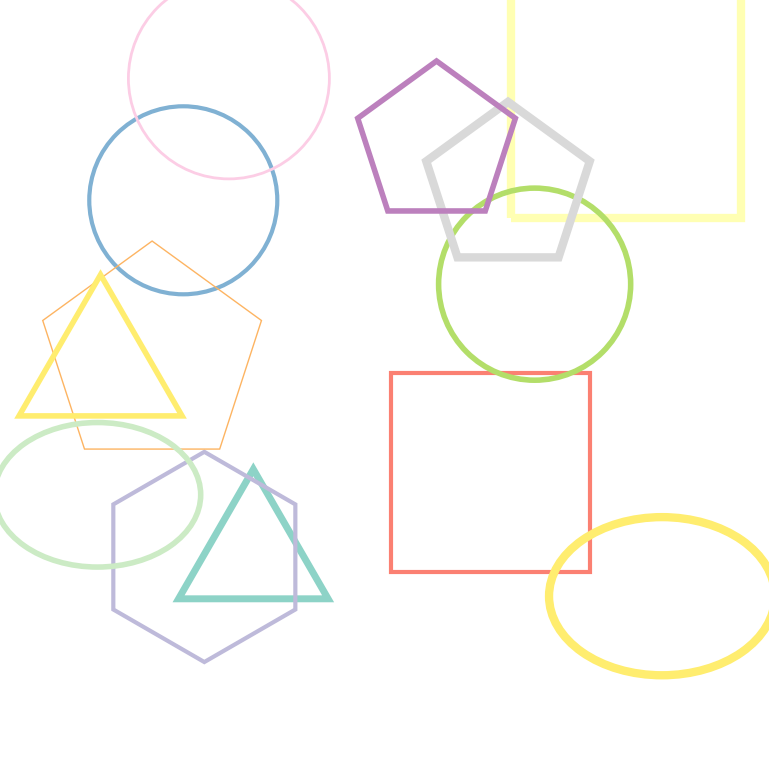[{"shape": "triangle", "thickness": 2.5, "radius": 0.56, "center": [0.329, 0.278]}, {"shape": "square", "thickness": 3, "radius": 0.75, "center": [0.813, 0.867]}, {"shape": "hexagon", "thickness": 1.5, "radius": 0.68, "center": [0.265, 0.277]}, {"shape": "square", "thickness": 1.5, "radius": 0.65, "center": [0.636, 0.386]}, {"shape": "circle", "thickness": 1.5, "radius": 0.61, "center": [0.238, 0.74]}, {"shape": "pentagon", "thickness": 0.5, "radius": 0.75, "center": [0.198, 0.538]}, {"shape": "circle", "thickness": 2, "radius": 0.62, "center": [0.694, 0.631]}, {"shape": "circle", "thickness": 1, "radius": 0.65, "center": [0.297, 0.898]}, {"shape": "pentagon", "thickness": 3, "radius": 0.56, "center": [0.66, 0.756]}, {"shape": "pentagon", "thickness": 2, "radius": 0.54, "center": [0.567, 0.813]}, {"shape": "oval", "thickness": 2, "radius": 0.67, "center": [0.127, 0.357]}, {"shape": "triangle", "thickness": 2, "radius": 0.61, "center": [0.131, 0.521]}, {"shape": "oval", "thickness": 3, "radius": 0.73, "center": [0.86, 0.226]}]